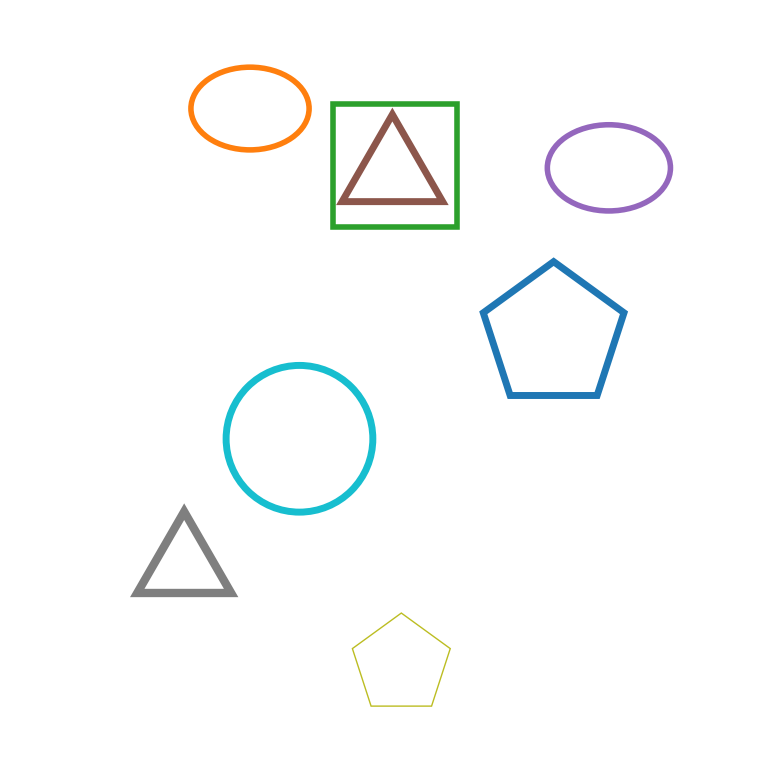[{"shape": "pentagon", "thickness": 2.5, "radius": 0.48, "center": [0.719, 0.564]}, {"shape": "oval", "thickness": 2, "radius": 0.38, "center": [0.325, 0.859]}, {"shape": "square", "thickness": 2, "radius": 0.4, "center": [0.513, 0.785]}, {"shape": "oval", "thickness": 2, "radius": 0.4, "center": [0.791, 0.782]}, {"shape": "triangle", "thickness": 2.5, "radius": 0.38, "center": [0.51, 0.776]}, {"shape": "triangle", "thickness": 3, "radius": 0.35, "center": [0.239, 0.265]}, {"shape": "pentagon", "thickness": 0.5, "radius": 0.33, "center": [0.521, 0.137]}, {"shape": "circle", "thickness": 2.5, "radius": 0.48, "center": [0.389, 0.43]}]